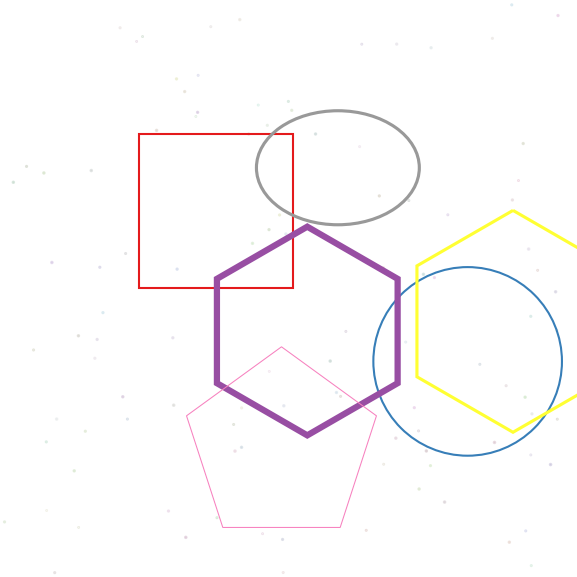[{"shape": "square", "thickness": 1, "radius": 0.67, "center": [0.374, 0.634]}, {"shape": "circle", "thickness": 1, "radius": 0.82, "center": [0.81, 0.373]}, {"shape": "hexagon", "thickness": 3, "radius": 0.9, "center": [0.532, 0.426]}, {"shape": "hexagon", "thickness": 1.5, "radius": 0.96, "center": [0.888, 0.443]}, {"shape": "pentagon", "thickness": 0.5, "radius": 0.86, "center": [0.487, 0.226]}, {"shape": "oval", "thickness": 1.5, "radius": 0.71, "center": [0.585, 0.709]}]